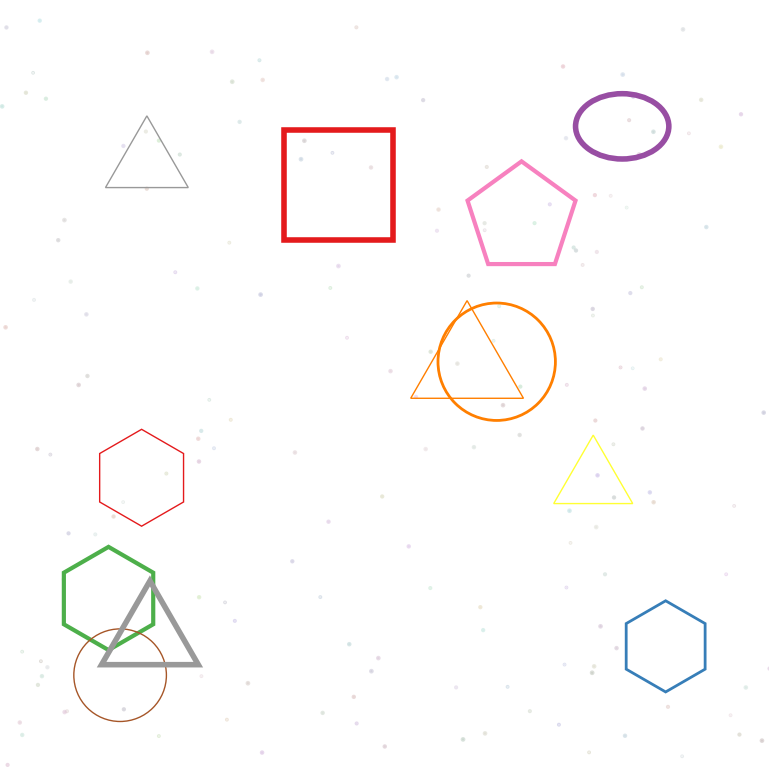[{"shape": "square", "thickness": 2, "radius": 0.36, "center": [0.44, 0.76]}, {"shape": "hexagon", "thickness": 0.5, "radius": 0.31, "center": [0.184, 0.38]}, {"shape": "hexagon", "thickness": 1, "radius": 0.3, "center": [0.864, 0.161]}, {"shape": "hexagon", "thickness": 1.5, "radius": 0.34, "center": [0.141, 0.223]}, {"shape": "oval", "thickness": 2, "radius": 0.3, "center": [0.808, 0.836]}, {"shape": "triangle", "thickness": 0.5, "radius": 0.42, "center": [0.607, 0.525]}, {"shape": "circle", "thickness": 1, "radius": 0.38, "center": [0.645, 0.53]}, {"shape": "triangle", "thickness": 0.5, "radius": 0.3, "center": [0.77, 0.376]}, {"shape": "circle", "thickness": 0.5, "radius": 0.3, "center": [0.156, 0.123]}, {"shape": "pentagon", "thickness": 1.5, "radius": 0.37, "center": [0.677, 0.717]}, {"shape": "triangle", "thickness": 2, "radius": 0.36, "center": [0.195, 0.173]}, {"shape": "triangle", "thickness": 0.5, "radius": 0.31, "center": [0.191, 0.787]}]